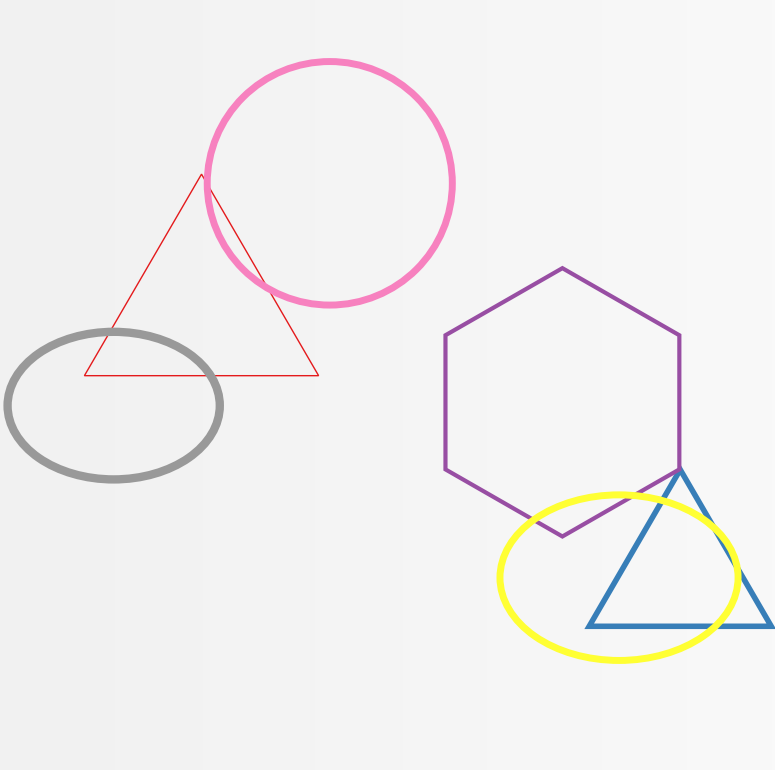[{"shape": "triangle", "thickness": 0.5, "radius": 0.87, "center": [0.26, 0.599]}, {"shape": "triangle", "thickness": 2, "radius": 0.68, "center": [0.878, 0.254]}, {"shape": "hexagon", "thickness": 1.5, "radius": 0.87, "center": [0.726, 0.478]}, {"shape": "oval", "thickness": 2.5, "radius": 0.77, "center": [0.799, 0.25]}, {"shape": "circle", "thickness": 2.5, "radius": 0.79, "center": [0.426, 0.762]}, {"shape": "oval", "thickness": 3, "radius": 0.68, "center": [0.147, 0.473]}]